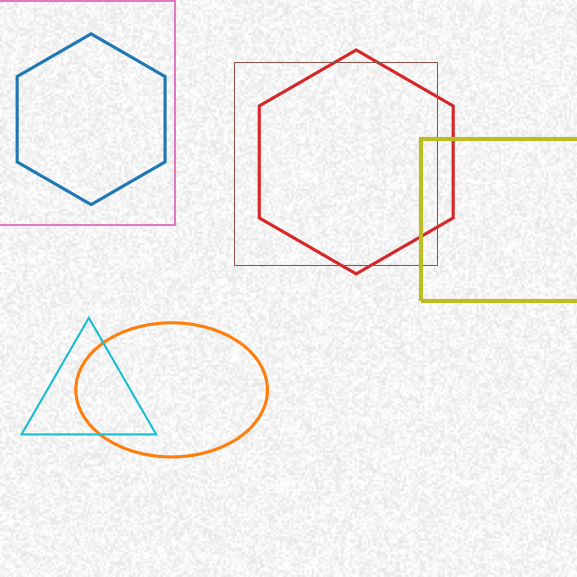[{"shape": "hexagon", "thickness": 1.5, "radius": 0.74, "center": [0.158, 0.793]}, {"shape": "oval", "thickness": 1.5, "radius": 0.83, "center": [0.297, 0.324]}, {"shape": "hexagon", "thickness": 1.5, "radius": 0.97, "center": [0.617, 0.719]}, {"shape": "square", "thickness": 0.5, "radius": 0.88, "center": [0.581, 0.716]}, {"shape": "square", "thickness": 1, "radius": 0.97, "center": [0.108, 0.803]}, {"shape": "square", "thickness": 2, "radius": 0.7, "center": [0.868, 0.618]}, {"shape": "triangle", "thickness": 1, "radius": 0.67, "center": [0.154, 0.314]}]